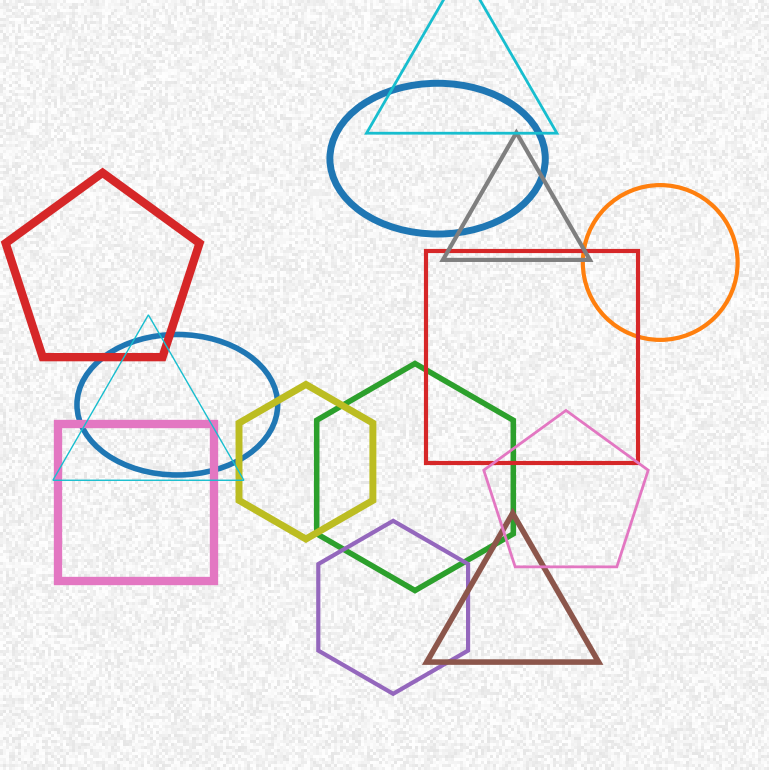[{"shape": "oval", "thickness": 2, "radius": 0.65, "center": [0.23, 0.474]}, {"shape": "oval", "thickness": 2.5, "radius": 0.7, "center": [0.568, 0.794]}, {"shape": "circle", "thickness": 1.5, "radius": 0.5, "center": [0.857, 0.659]}, {"shape": "hexagon", "thickness": 2, "radius": 0.74, "center": [0.539, 0.38]}, {"shape": "square", "thickness": 1.5, "radius": 0.69, "center": [0.691, 0.536]}, {"shape": "pentagon", "thickness": 3, "radius": 0.66, "center": [0.133, 0.643]}, {"shape": "hexagon", "thickness": 1.5, "radius": 0.56, "center": [0.511, 0.211]}, {"shape": "triangle", "thickness": 2, "radius": 0.64, "center": [0.666, 0.205]}, {"shape": "square", "thickness": 3, "radius": 0.51, "center": [0.177, 0.348]}, {"shape": "pentagon", "thickness": 1, "radius": 0.56, "center": [0.735, 0.355]}, {"shape": "triangle", "thickness": 1.5, "radius": 0.55, "center": [0.671, 0.718]}, {"shape": "hexagon", "thickness": 2.5, "radius": 0.5, "center": [0.397, 0.4]}, {"shape": "triangle", "thickness": 0.5, "radius": 0.72, "center": [0.193, 0.448]}, {"shape": "triangle", "thickness": 1, "radius": 0.71, "center": [0.6, 0.898]}]